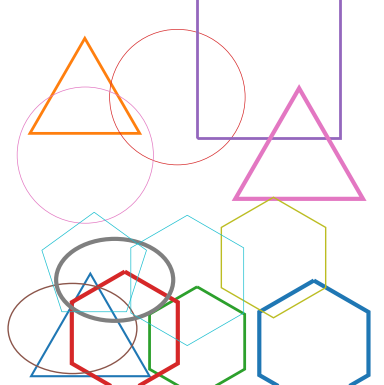[{"shape": "hexagon", "thickness": 3, "radius": 0.82, "center": [0.815, 0.108]}, {"shape": "triangle", "thickness": 1.5, "radius": 0.89, "center": [0.235, 0.112]}, {"shape": "triangle", "thickness": 2, "radius": 0.82, "center": [0.22, 0.736]}, {"shape": "hexagon", "thickness": 2, "radius": 0.71, "center": [0.512, 0.112]}, {"shape": "hexagon", "thickness": 3, "radius": 0.79, "center": [0.324, 0.136]}, {"shape": "circle", "thickness": 0.5, "radius": 0.88, "center": [0.461, 0.748]}, {"shape": "square", "thickness": 2, "radius": 0.93, "center": [0.698, 0.827]}, {"shape": "oval", "thickness": 1, "radius": 0.84, "center": [0.188, 0.147]}, {"shape": "triangle", "thickness": 3, "radius": 0.96, "center": [0.777, 0.579]}, {"shape": "circle", "thickness": 0.5, "radius": 0.88, "center": [0.221, 0.597]}, {"shape": "oval", "thickness": 3, "radius": 0.76, "center": [0.298, 0.273]}, {"shape": "hexagon", "thickness": 1, "radius": 0.78, "center": [0.71, 0.331]}, {"shape": "pentagon", "thickness": 0.5, "radius": 0.71, "center": [0.245, 0.306]}, {"shape": "hexagon", "thickness": 0.5, "radius": 0.85, "center": [0.486, 0.272]}]